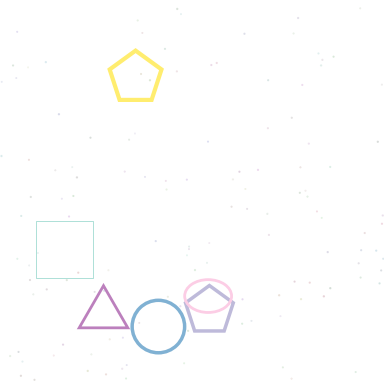[{"shape": "square", "thickness": 0.5, "radius": 0.37, "center": [0.167, 0.353]}, {"shape": "pentagon", "thickness": 2.5, "radius": 0.33, "center": [0.544, 0.193]}, {"shape": "circle", "thickness": 2.5, "radius": 0.34, "center": [0.411, 0.152]}, {"shape": "oval", "thickness": 2, "radius": 0.3, "center": [0.541, 0.231]}, {"shape": "triangle", "thickness": 2, "radius": 0.36, "center": [0.269, 0.185]}, {"shape": "pentagon", "thickness": 3, "radius": 0.35, "center": [0.352, 0.798]}]